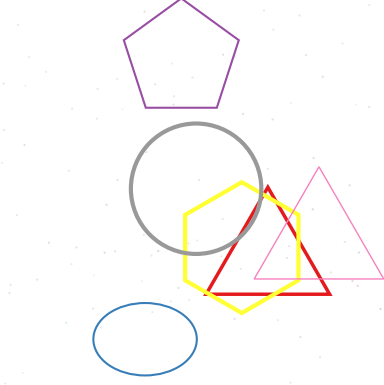[{"shape": "triangle", "thickness": 2.5, "radius": 0.93, "center": [0.696, 0.328]}, {"shape": "oval", "thickness": 1.5, "radius": 0.67, "center": [0.377, 0.119]}, {"shape": "pentagon", "thickness": 1.5, "radius": 0.78, "center": [0.471, 0.847]}, {"shape": "hexagon", "thickness": 3, "radius": 0.85, "center": [0.628, 0.357]}, {"shape": "triangle", "thickness": 1, "radius": 0.97, "center": [0.829, 0.373]}, {"shape": "circle", "thickness": 3, "radius": 0.85, "center": [0.509, 0.51]}]